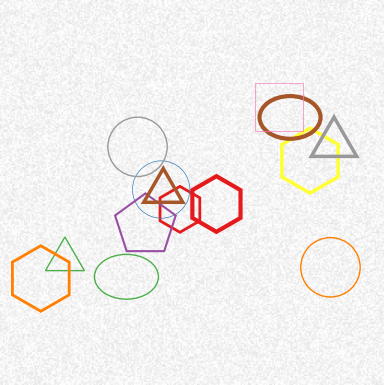[{"shape": "hexagon", "thickness": 3, "radius": 0.36, "center": [0.562, 0.47]}, {"shape": "hexagon", "thickness": 2, "radius": 0.3, "center": [0.467, 0.456]}, {"shape": "circle", "thickness": 0.5, "radius": 0.37, "center": [0.419, 0.508]}, {"shape": "triangle", "thickness": 1, "radius": 0.29, "center": [0.169, 0.326]}, {"shape": "oval", "thickness": 1, "radius": 0.42, "center": [0.328, 0.281]}, {"shape": "pentagon", "thickness": 1.5, "radius": 0.41, "center": [0.378, 0.415]}, {"shape": "hexagon", "thickness": 2, "radius": 0.43, "center": [0.106, 0.277]}, {"shape": "circle", "thickness": 1, "radius": 0.39, "center": [0.858, 0.306]}, {"shape": "hexagon", "thickness": 2.5, "radius": 0.42, "center": [0.805, 0.583]}, {"shape": "triangle", "thickness": 2.5, "radius": 0.29, "center": [0.424, 0.504]}, {"shape": "oval", "thickness": 3, "radius": 0.4, "center": [0.753, 0.695]}, {"shape": "square", "thickness": 0.5, "radius": 0.31, "center": [0.725, 0.722]}, {"shape": "circle", "thickness": 1, "radius": 0.39, "center": [0.357, 0.619]}, {"shape": "triangle", "thickness": 2.5, "radius": 0.34, "center": [0.868, 0.628]}]